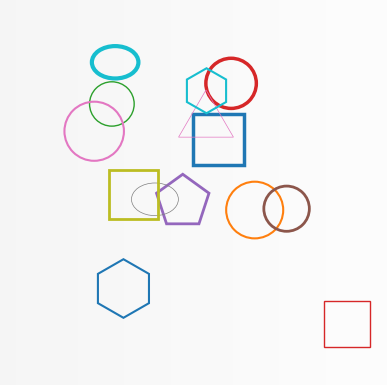[{"shape": "hexagon", "thickness": 1.5, "radius": 0.38, "center": [0.319, 0.251]}, {"shape": "square", "thickness": 2.5, "radius": 0.33, "center": [0.565, 0.638]}, {"shape": "circle", "thickness": 1.5, "radius": 0.37, "center": [0.657, 0.454]}, {"shape": "circle", "thickness": 1, "radius": 0.29, "center": [0.289, 0.73]}, {"shape": "square", "thickness": 1, "radius": 0.29, "center": [0.896, 0.158]}, {"shape": "circle", "thickness": 2.5, "radius": 0.33, "center": [0.596, 0.784]}, {"shape": "pentagon", "thickness": 2, "radius": 0.36, "center": [0.472, 0.476]}, {"shape": "circle", "thickness": 2, "radius": 0.29, "center": [0.74, 0.458]}, {"shape": "triangle", "thickness": 0.5, "radius": 0.41, "center": [0.532, 0.685]}, {"shape": "circle", "thickness": 1.5, "radius": 0.38, "center": [0.243, 0.659]}, {"shape": "oval", "thickness": 0.5, "radius": 0.3, "center": [0.4, 0.482]}, {"shape": "square", "thickness": 2, "radius": 0.32, "center": [0.344, 0.495]}, {"shape": "hexagon", "thickness": 1.5, "radius": 0.29, "center": [0.533, 0.764]}, {"shape": "oval", "thickness": 3, "radius": 0.3, "center": [0.297, 0.838]}]